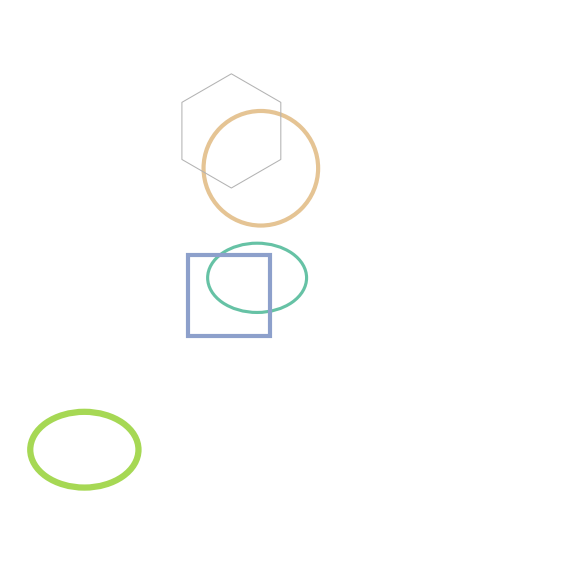[{"shape": "oval", "thickness": 1.5, "radius": 0.43, "center": [0.445, 0.518]}, {"shape": "square", "thickness": 2, "radius": 0.35, "center": [0.397, 0.488]}, {"shape": "oval", "thickness": 3, "radius": 0.47, "center": [0.146, 0.22]}, {"shape": "circle", "thickness": 2, "radius": 0.5, "center": [0.452, 0.708]}, {"shape": "hexagon", "thickness": 0.5, "radius": 0.49, "center": [0.401, 0.772]}]